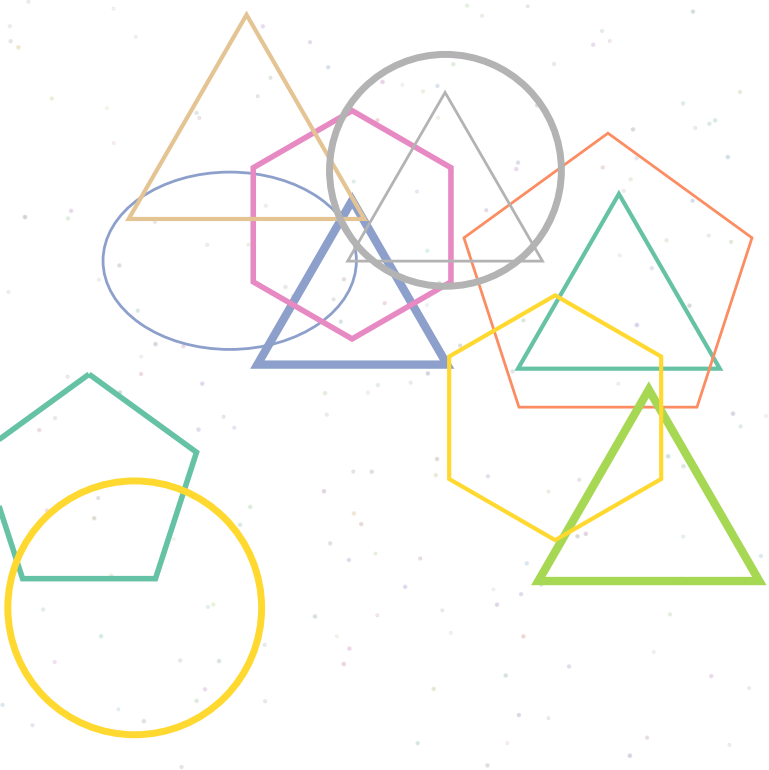[{"shape": "triangle", "thickness": 1.5, "radius": 0.76, "center": [0.804, 0.597]}, {"shape": "pentagon", "thickness": 2, "radius": 0.73, "center": [0.116, 0.367]}, {"shape": "pentagon", "thickness": 1, "radius": 0.98, "center": [0.79, 0.63]}, {"shape": "triangle", "thickness": 3, "radius": 0.71, "center": [0.457, 0.598]}, {"shape": "oval", "thickness": 1, "radius": 0.82, "center": [0.298, 0.661]}, {"shape": "hexagon", "thickness": 2, "radius": 0.74, "center": [0.457, 0.708]}, {"shape": "triangle", "thickness": 3, "radius": 0.83, "center": [0.843, 0.328]}, {"shape": "circle", "thickness": 2.5, "radius": 0.82, "center": [0.175, 0.211]}, {"shape": "hexagon", "thickness": 1.5, "radius": 0.79, "center": [0.721, 0.457]}, {"shape": "triangle", "thickness": 1.5, "radius": 0.88, "center": [0.32, 0.804]}, {"shape": "triangle", "thickness": 1, "radius": 0.73, "center": [0.578, 0.734]}, {"shape": "circle", "thickness": 2.5, "radius": 0.75, "center": [0.579, 0.779]}]